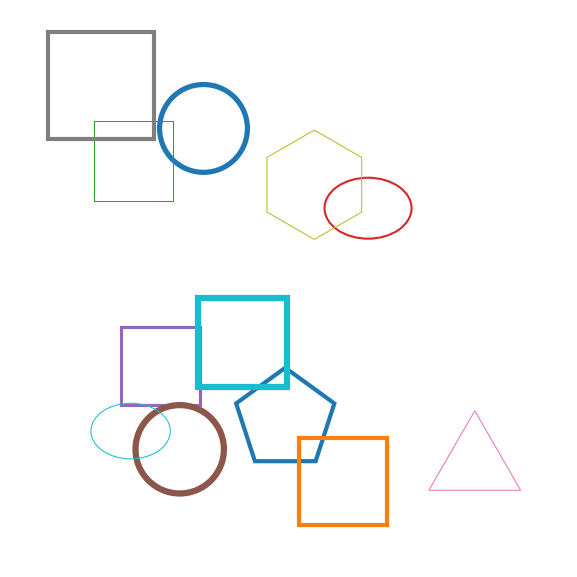[{"shape": "pentagon", "thickness": 2, "radius": 0.45, "center": [0.494, 0.273]}, {"shape": "circle", "thickness": 2.5, "radius": 0.38, "center": [0.352, 0.777]}, {"shape": "square", "thickness": 2, "radius": 0.38, "center": [0.594, 0.166]}, {"shape": "square", "thickness": 0.5, "radius": 0.34, "center": [0.231, 0.72]}, {"shape": "oval", "thickness": 1, "radius": 0.38, "center": [0.637, 0.639]}, {"shape": "square", "thickness": 1.5, "radius": 0.34, "center": [0.278, 0.365]}, {"shape": "circle", "thickness": 3, "radius": 0.38, "center": [0.311, 0.221]}, {"shape": "triangle", "thickness": 0.5, "radius": 0.46, "center": [0.822, 0.196]}, {"shape": "square", "thickness": 2, "radius": 0.46, "center": [0.175, 0.851]}, {"shape": "hexagon", "thickness": 0.5, "radius": 0.47, "center": [0.544, 0.679]}, {"shape": "oval", "thickness": 0.5, "radius": 0.34, "center": [0.226, 0.253]}, {"shape": "square", "thickness": 3, "radius": 0.39, "center": [0.42, 0.407]}]